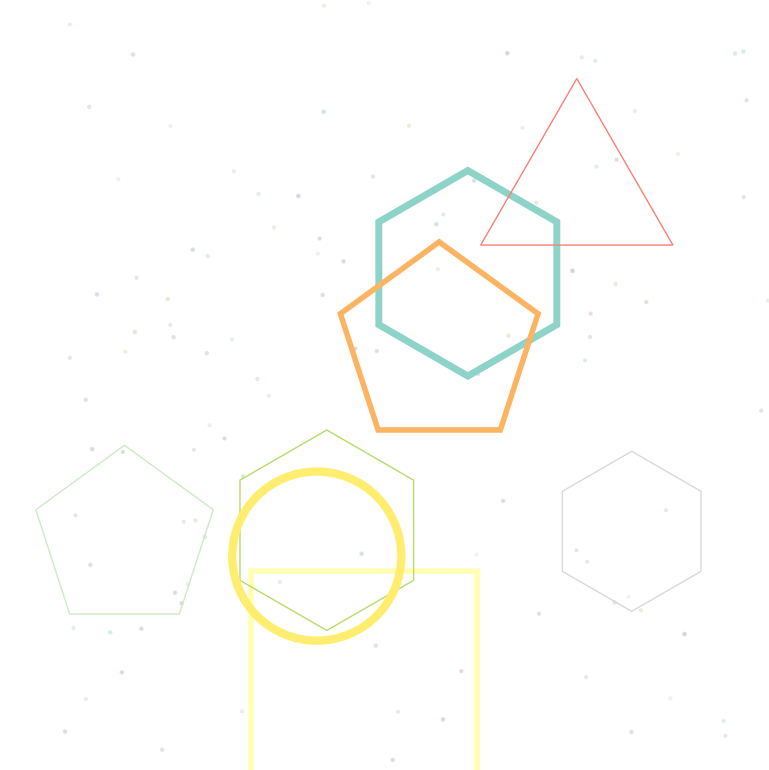[{"shape": "hexagon", "thickness": 2.5, "radius": 0.67, "center": [0.608, 0.645]}, {"shape": "square", "thickness": 2, "radius": 0.74, "center": [0.473, 0.111]}, {"shape": "triangle", "thickness": 0.5, "radius": 0.72, "center": [0.749, 0.754]}, {"shape": "pentagon", "thickness": 2, "radius": 0.67, "center": [0.57, 0.551]}, {"shape": "hexagon", "thickness": 0.5, "radius": 0.65, "center": [0.424, 0.311]}, {"shape": "hexagon", "thickness": 0.5, "radius": 0.52, "center": [0.82, 0.31]}, {"shape": "pentagon", "thickness": 0.5, "radius": 0.61, "center": [0.162, 0.301]}, {"shape": "circle", "thickness": 3, "radius": 0.55, "center": [0.411, 0.278]}]